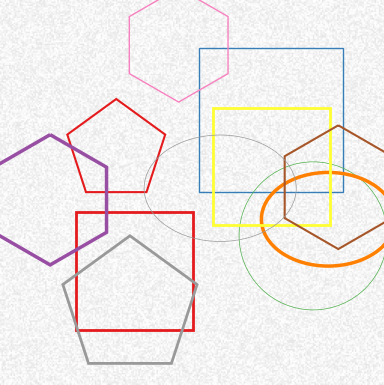[{"shape": "square", "thickness": 2, "radius": 0.76, "center": [0.35, 0.296]}, {"shape": "pentagon", "thickness": 1.5, "radius": 0.67, "center": [0.302, 0.609]}, {"shape": "square", "thickness": 1, "radius": 0.93, "center": [0.704, 0.688]}, {"shape": "circle", "thickness": 0.5, "radius": 0.96, "center": [0.813, 0.387]}, {"shape": "hexagon", "thickness": 2.5, "radius": 0.85, "center": [0.13, 0.481]}, {"shape": "oval", "thickness": 2.5, "radius": 0.87, "center": [0.853, 0.431]}, {"shape": "square", "thickness": 2, "radius": 0.76, "center": [0.705, 0.567]}, {"shape": "hexagon", "thickness": 1.5, "radius": 0.8, "center": [0.879, 0.514]}, {"shape": "hexagon", "thickness": 1, "radius": 0.74, "center": [0.464, 0.883]}, {"shape": "oval", "thickness": 0.5, "radius": 0.99, "center": [0.572, 0.511]}, {"shape": "pentagon", "thickness": 2, "radius": 0.92, "center": [0.338, 0.204]}]